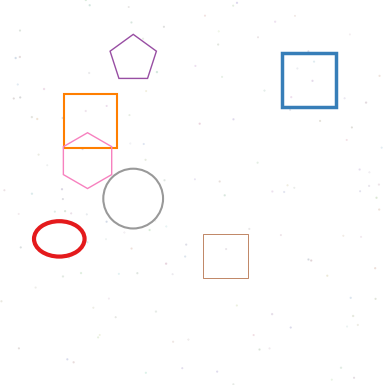[{"shape": "oval", "thickness": 3, "radius": 0.33, "center": [0.154, 0.38]}, {"shape": "square", "thickness": 2.5, "radius": 0.35, "center": [0.802, 0.792]}, {"shape": "pentagon", "thickness": 1, "radius": 0.32, "center": [0.346, 0.847]}, {"shape": "square", "thickness": 1.5, "radius": 0.35, "center": [0.235, 0.686]}, {"shape": "square", "thickness": 0.5, "radius": 0.29, "center": [0.586, 0.336]}, {"shape": "hexagon", "thickness": 1, "radius": 0.36, "center": [0.227, 0.583]}, {"shape": "circle", "thickness": 1.5, "radius": 0.39, "center": [0.346, 0.484]}]